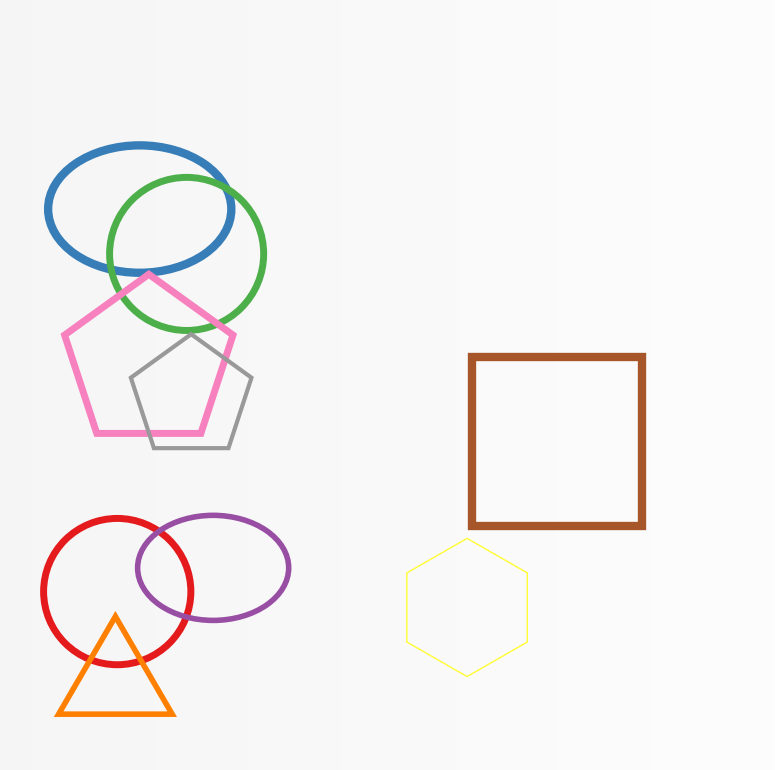[{"shape": "circle", "thickness": 2.5, "radius": 0.47, "center": [0.151, 0.232]}, {"shape": "oval", "thickness": 3, "radius": 0.59, "center": [0.18, 0.728]}, {"shape": "circle", "thickness": 2.5, "radius": 0.5, "center": [0.241, 0.67]}, {"shape": "oval", "thickness": 2, "radius": 0.49, "center": [0.275, 0.263]}, {"shape": "triangle", "thickness": 2, "radius": 0.42, "center": [0.149, 0.115]}, {"shape": "hexagon", "thickness": 0.5, "radius": 0.45, "center": [0.603, 0.211]}, {"shape": "square", "thickness": 3, "radius": 0.55, "center": [0.719, 0.426]}, {"shape": "pentagon", "thickness": 2.5, "radius": 0.57, "center": [0.192, 0.53]}, {"shape": "pentagon", "thickness": 1.5, "radius": 0.41, "center": [0.247, 0.484]}]